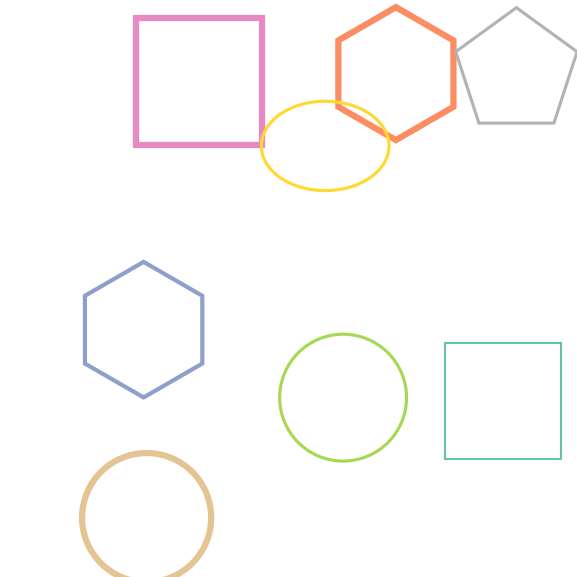[{"shape": "square", "thickness": 1, "radius": 0.5, "center": [0.871, 0.305]}, {"shape": "hexagon", "thickness": 3, "radius": 0.58, "center": [0.686, 0.872]}, {"shape": "hexagon", "thickness": 2, "radius": 0.59, "center": [0.249, 0.428]}, {"shape": "square", "thickness": 3, "radius": 0.55, "center": [0.345, 0.858]}, {"shape": "circle", "thickness": 1.5, "radius": 0.55, "center": [0.594, 0.311]}, {"shape": "oval", "thickness": 1.5, "radius": 0.55, "center": [0.563, 0.746]}, {"shape": "circle", "thickness": 3, "radius": 0.56, "center": [0.254, 0.103]}, {"shape": "pentagon", "thickness": 1.5, "radius": 0.55, "center": [0.894, 0.875]}]